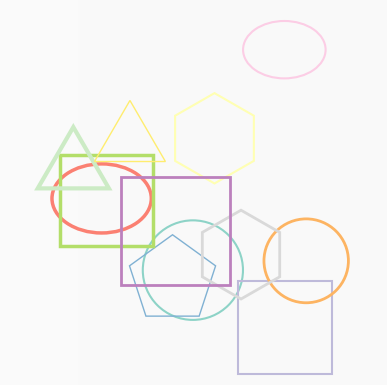[{"shape": "circle", "thickness": 1.5, "radius": 0.65, "center": [0.498, 0.298]}, {"shape": "hexagon", "thickness": 1.5, "radius": 0.59, "center": [0.553, 0.641]}, {"shape": "square", "thickness": 1.5, "radius": 0.6, "center": [0.735, 0.15]}, {"shape": "oval", "thickness": 2.5, "radius": 0.64, "center": [0.262, 0.485]}, {"shape": "pentagon", "thickness": 1, "radius": 0.58, "center": [0.445, 0.273]}, {"shape": "circle", "thickness": 2, "radius": 0.54, "center": [0.79, 0.323]}, {"shape": "square", "thickness": 2.5, "radius": 0.6, "center": [0.274, 0.48]}, {"shape": "oval", "thickness": 1.5, "radius": 0.53, "center": [0.734, 0.871]}, {"shape": "hexagon", "thickness": 2, "radius": 0.58, "center": [0.622, 0.339]}, {"shape": "square", "thickness": 2, "radius": 0.7, "center": [0.452, 0.399]}, {"shape": "triangle", "thickness": 3, "radius": 0.53, "center": [0.189, 0.564]}, {"shape": "triangle", "thickness": 1, "radius": 0.53, "center": [0.335, 0.633]}]